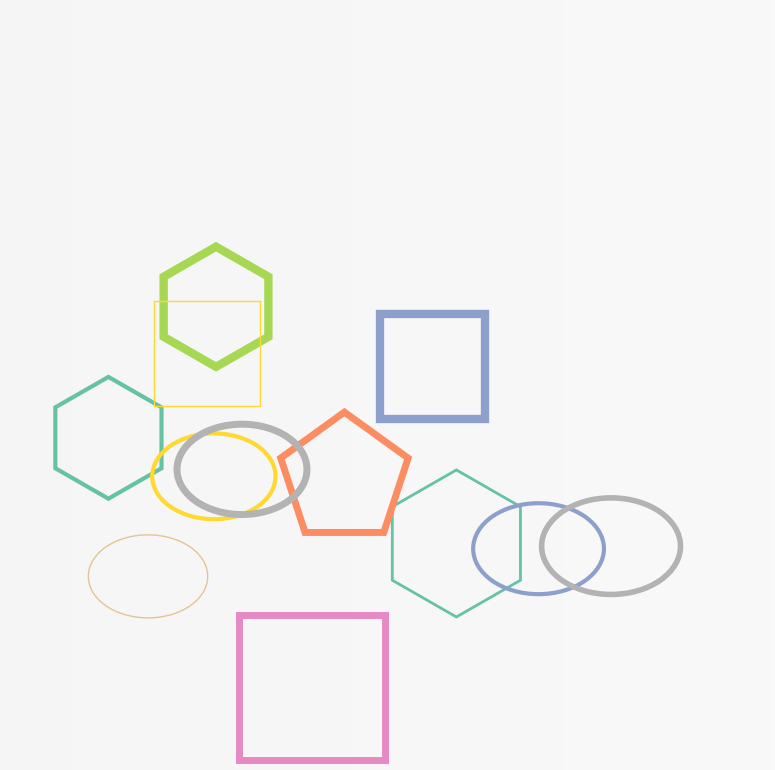[{"shape": "hexagon", "thickness": 1.5, "radius": 0.4, "center": [0.14, 0.431]}, {"shape": "hexagon", "thickness": 1, "radius": 0.48, "center": [0.589, 0.294]}, {"shape": "pentagon", "thickness": 2.5, "radius": 0.43, "center": [0.444, 0.378]}, {"shape": "oval", "thickness": 1.5, "radius": 0.42, "center": [0.695, 0.287]}, {"shape": "square", "thickness": 3, "radius": 0.34, "center": [0.558, 0.524]}, {"shape": "square", "thickness": 2.5, "radius": 0.47, "center": [0.402, 0.107]}, {"shape": "hexagon", "thickness": 3, "radius": 0.39, "center": [0.279, 0.602]}, {"shape": "oval", "thickness": 1.5, "radius": 0.4, "center": [0.276, 0.381]}, {"shape": "square", "thickness": 0.5, "radius": 0.34, "center": [0.267, 0.541]}, {"shape": "oval", "thickness": 0.5, "radius": 0.39, "center": [0.191, 0.251]}, {"shape": "oval", "thickness": 2, "radius": 0.45, "center": [0.788, 0.291]}, {"shape": "oval", "thickness": 2.5, "radius": 0.42, "center": [0.312, 0.39]}]